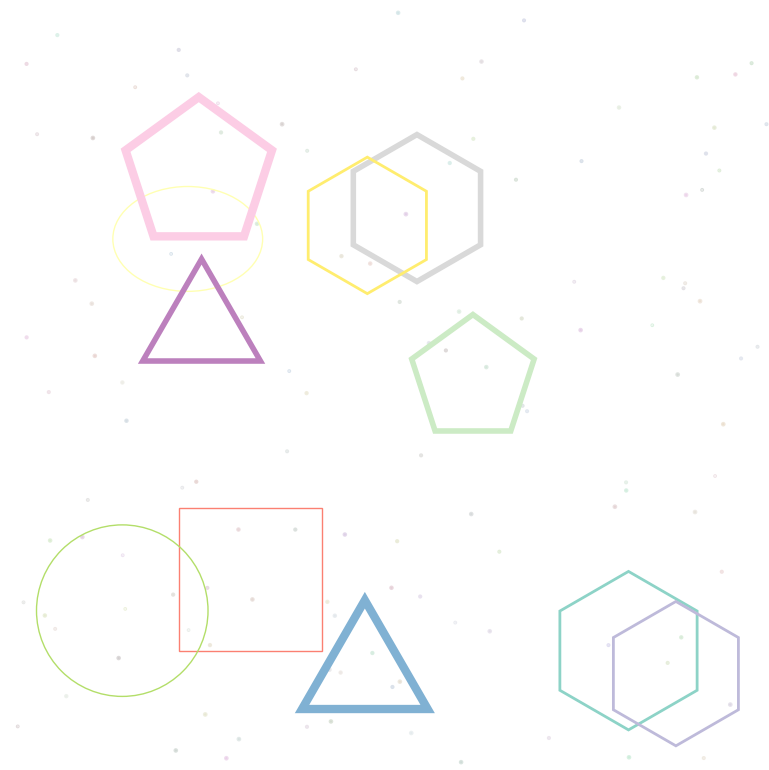[{"shape": "hexagon", "thickness": 1, "radius": 0.51, "center": [0.816, 0.155]}, {"shape": "oval", "thickness": 0.5, "radius": 0.49, "center": [0.244, 0.69]}, {"shape": "hexagon", "thickness": 1, "radius": 0.47, "center": [0.878, 0.125]}, {"shape": "square", "thickness": 0.5, "radius": 0.46, "center": [0.325, 0.247]}, {"shape": "triangle", "thickness": 3, "radius": 0.47, "center": [0.474, 0.126]}, {"shape": "circle", "thickness": 0.5, "radius": 0.56, "center": [0.159, 0.207]}, {"shape": "pentagon", "thickness": 3, "radius": 0.5, "center": [0.258, 0.774]}, {"shape": "hexagon", "thickness": 2, "radius": 0.48, "center": [0.541, 0.73]}, {"shape": "triangle", "thickness": 2, "radius": 0.44, "center": [0.262, 0.575]}, {"shape": "pentagon", "thickness": 2, "radius": 0.42, "center": [0.614, 0.508]}, {"shape": "hexagon", "thickness": 1, "radius": 0.44, "center": [0.477, 0.707]}]